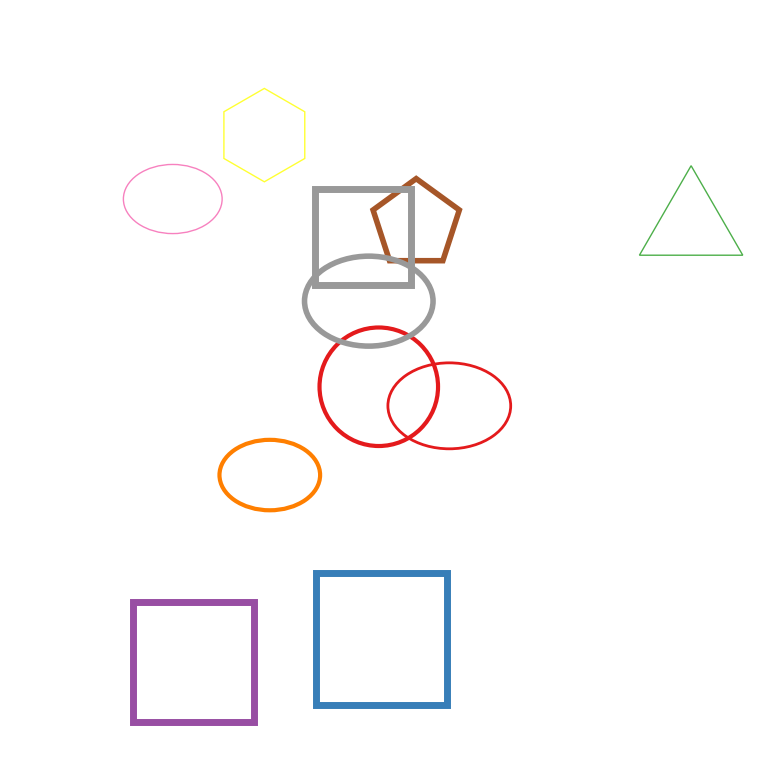[{"shape": "oval", "thickness": 1, "radius": 0.4, "center": [0.584, 0.473]}, {"shape": "circle", "thickness": 1.5, "radius": 0.38, "center": [0.492, 0.498]}, {"shape": "square", "thickness": 2.5, "radius": 0.43, "center": [0.495, 0.17]}, {"shape": "triangle", "thickness": 0.5, "radius": 0.39, "center": [0.898, 0.707]}, {"shape": "square", "thickness": 2.5, "radius": 0.39, "center": [0.251, 0.14]}, {"shape": "oval", "thickness": 1.5, "radius": 0.33, "center": [0.35, 0.383]}, {"shape": "hexagon", "thickness": 0.5, "radius": 0.3, "center": [0.343, 0.825]}, {"shape": "pentagon", "thickness": 2, "radius": 0.29, "center": [0.541, 0.709]}, {"shape": "oval", "thickness": 0.5, "radius": 0.32, "center": [0.224, 0.742]}, {"shape": "oval", "thickness": 2, "radius": 0.42, "center": [0.479, 0.609]}, {"shape": "square", "thickness": 2.5, "radius": 0.31, "center": [0.472, 0.692]}]